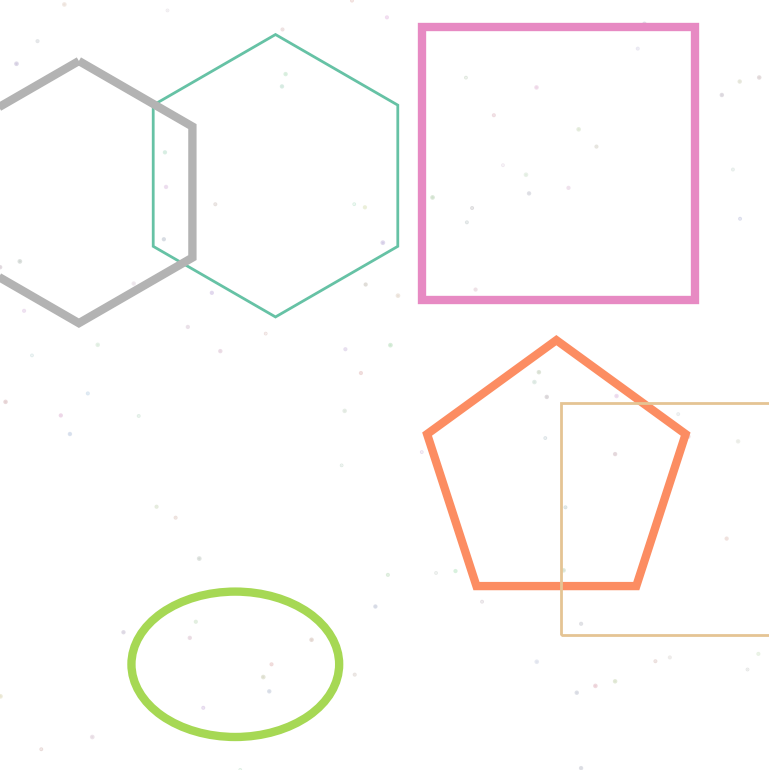[{"shape": "hexagon", "thickness": 1, "radius": 0.92, "center": [0.358, 0.772]}, {"shape": "pentagon", "thickness": 3, "radius": 0.88, "center": [0.723, 0.382]}, {"shape": "square", "thickness": 3, "radius": 0.89, "center": [0.726, 0.788]}, {"shape": "oval", "thickness": 3, "radius": 0.67, "center": [0.306, 0.137]}, {"shape": "square", "thickness": 1, "radius": 0.75, "center": [0.88, 0.326]}, {"shape": "hexagon", "thickness": 3, "radius": 0.85, "center": [0.102, 0.751]}]